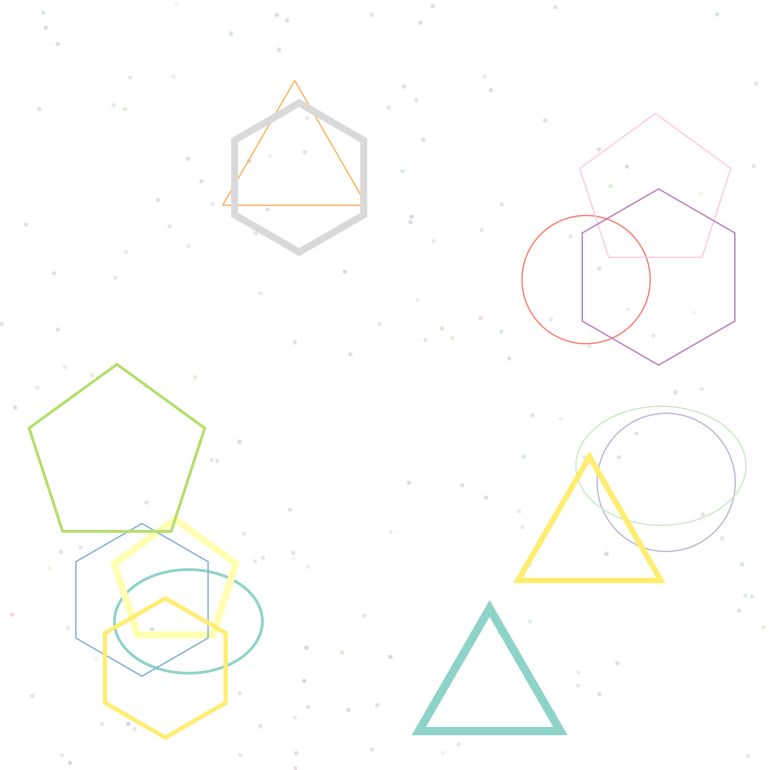[{"shape": "oval", "thickness": 1, "radius": 0.48, "center": [0.245, 0.193]}, {"shape": "triangle", "thickness": 3, "radius": 0.53, "center": [0.636, 0.104]}, {"shape": "pentagon", "thickness": 2.5, "radius": 0.41, "center": [0.228, 0.242]}, {"shape": "circle", "thickness": 0.5, "radius": 0.45, "center": [0.865, 0.374]}, {"shape": "circle", "thickness": 0.5, "radius": 0.42, "center": [0.761, 0.637]}, {"shape": "hexagon", "thickness": 0.5, "radius": 0.5, "center": [0.184, 0.221]}, {"shape": "triangle", "thickness": 0.5, "radius": 0.54, "center": [0.383, 0.787]}, {"shape": "pentagon", "thickness": 1, "radius": 0.6, "center": [0.152, 0.407]}, {"shape": "pentagon", "thickness": 0.5, "radius": 0.52, "center": [0.851, 0.749]}, {"shape": "hexagon", "thickness": 2.5, "radius": 0.48, "center": [0.389, 0.769]}, {"shape": "hexagon", "thickness": 0.5, "radius": 0.57, "center": [0.855, 0.64]}, {"shape": "oval", "thickness": 0.5, "radius": 0.55, "center": [0.858, 0.395]}, {"shape": "hexagon", "thickness": 1.5, "radius": 0.45, "center": [0.215, 0.133]}, {"shape": "triangle", "thickness": 2, "radius": 0.54, "center": [0.766, 0.3]}]